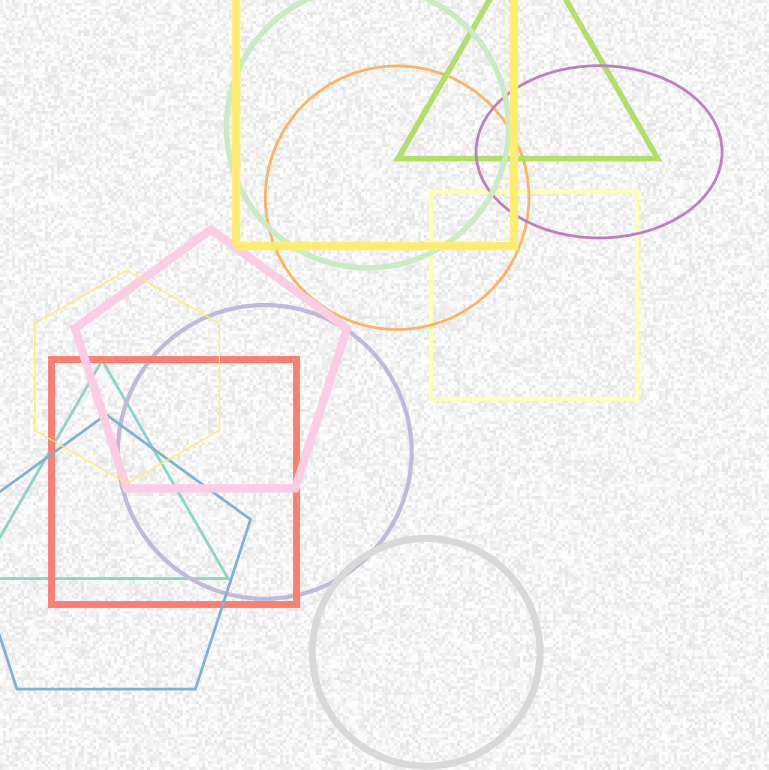[{"shape": "triangle", "thickness": 1, "radius": 0.94, "center": [0.133, 0.343]}, {"shape": "square", "thickness": 1.5, "radius": 0.67, "center": [0.693, 0.616]}, {"shape": "circle", "thickness": 1.5, "radius": 0.95, "center": [0.344, 0.413]}, {"shape": "square", "thickness": 2.5, "radius": 0.8, "center": [0.226, 0.375]}, {"shape": "pentagon", "thickness": 1, "radius": 0.99, "center": [0.138, 0.265]}, {"shape": "circle", "thickness": 1, "radius": 0.86, "center": [0.516, 0.743]}, {"shape": "triangle", "thickness": 2, "radius": 0.97, "center": [0.685, 0.891]}, {"shape": "pentagon", "thickness": 3, "radius": 0.93, "center": [0.274, 0.516]}, {"shape": "circle", "thickness": 2.5, "radius": 0.74, "center": [0.553, 0.153]}, {"shape": "oval", "thickness": 1, "radius": 0.8, "center": [0.778, 0.803]}, {"shape": "circle", "thickness": 2, "radius": 0.92, "center": [0.477, 0.835]}, {"shape": "hexagon", "thickness": 0.5, "radius": 0.69, "center": [0.165, 0.51]}, {"shape": "square", "thickness": 3, "radius": 0.91, "center": [0.487, 0.862]}]